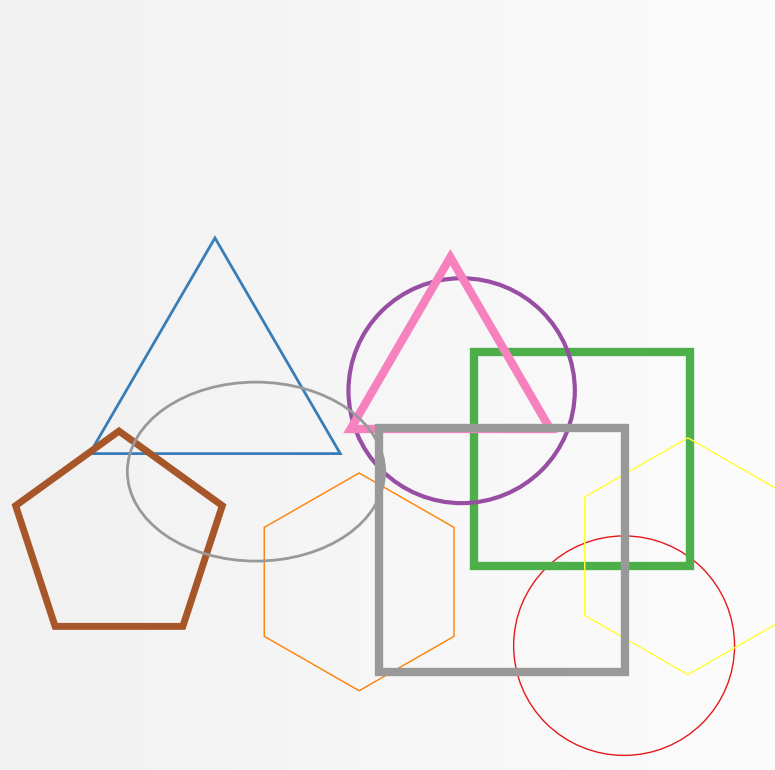[{"shape": "circle", "thickness": 0.5, "radius": 0.71, "center": [0.805, 0.161]}, {"shape": "triangle", "thickness": 1, "radius": 0.93, "center": [0.277, 0.504]}, {"shape": "square", "thickness": 3, "radius": 0.7, "center": [0.751, 0.404]}, {"shape": "circle", "thickness": 1.5, "radius": 0.73, "center": [0.596, 0.493]}, {"shape": "hexagon", "thickness": 0.5, "radius": 0.71, "center": [0.463, 0.244]}, {"shape": "hexagon", "thickness": 0.5, "radius": 0.77, "center": [0.888, 0.278]}, {"shape": "pentagon", "thickness": 2.5, "radius": 0.7, "center": [0.154, 0.3]}, {"shape": "triangle", "thickness": 3, "radius": 0.74, "center": [0.581, 0.517]}, {"shape": "oval", "thickness": 1, "radius": 0.83, "center": [0.33, 0.388]}, {"shape": "square", "thickness": 3, "radius": 0.79, "center": [0.648, 0.286]}]